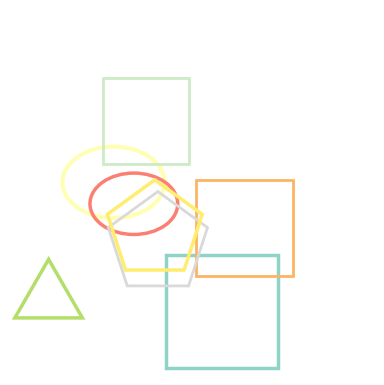[{"shape": "square", "thickness": 2.5, "radius": 0.73, "center": [0.576, 0.192]}, {"shape": "oval", "thickness": 3, "radius": 0.66, "center": [0.295, 0.527]}, {"shape": "oval", "thickness": 2.5, "radius": 0.57, "center": [0.348, 0.471]}, {"shape": "square", "thickness": 2, "radius": 0.63, "center": [0.635, 0.408]}, {"shape": "triangle", "thickness": 2.5, "radius": 0.51, "center": [0.126, 0.225]}, {"shape": "pentagon", "thickness": 2, "radius": 0.68, "center": [0.41, 0.367]}, {"shape": "square", "thickness": 2, "radius": 0.56, "center": [0.378, 0.686]}, {"shape": "pentagon", "thickness": 2.5, "radius": 0.65, "center": [0.402, 0.403]}]